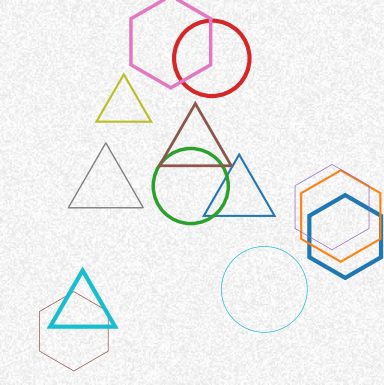[{"shape": "hexagon", "thickness": 3, "radius": 0.54, "center": [0.897, 0.386]}, {"shape": "triangle", "thickness": 1.5, "radius": 0.53, "center": [0.621, 0.492]}, {"shape": "hexagon", "thickness": 1.5, "radius": 0.59, "center": [0.885, 0.439]}, {"shape": "circle", "thickness": 2.5, "radius": 0.49, "center": [0.495, 0.517]}, {"shape": "circle", "thickness": 3, "radius": 0.49, "center": [0.55, 0.848]}, {"shape": "hexagon", "thickness": 0.5, "radius": 0.55, "center": [0.862, 0.462]}, {"shape": "triangle", "thickness": 2, "radius": 0.54, "center": [0.507, 0.623]}, {"shape": "hexagon", "thickness": 0.5, "radius": 0.52, "center": [0.192, 0.139]}, {"shape": "hexagon", "thickness": 2.5, "radius": 0.6, "center": [0.444, 0.892]}, {"shape": "triangle", "thickness": 1, "radius": 0.56, "center": [0.275, 0.517]}, {"shape": "triangle", "thickness": 1.5, "radius": 0.41, "center": [0.322, 0.725]}, {"shape": "circle", "thickness": 0.5, "radius": 0.56, "center": [0.687, 0.248]}, {"shape": "triangle", "thickness": 3, "radius": 0.49, "center": [0.215, 0.2]}]